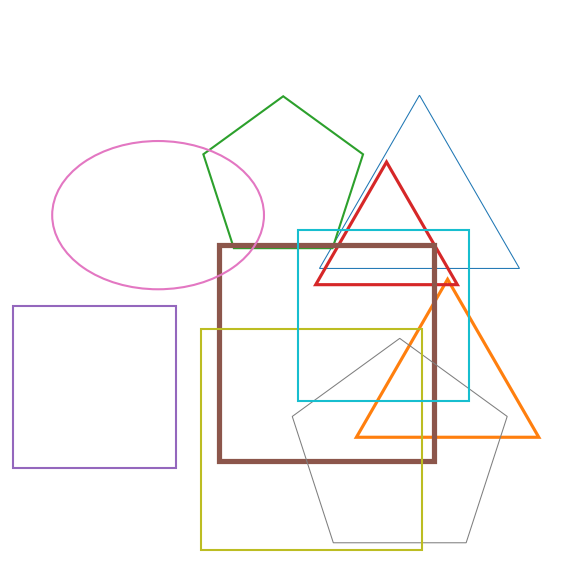[{"shape": "triangle", "thickness": 0.5, "radius": 1.0, "center": [0.726, 0.634]}, {"shape": "triangle", "thickness": 1.5, "radius": 0.91, "center": [0.775, 0.333]}, {"shape": "pentagon", "thickness": 1, "radius": 0.73, "center": [0.49, 0.687]}, {"shape": "triangle", "thickness": 1.5, "radius": 0.71, "center": [0.669, 0.577]}, {"shape": "square", "thickness": 1, "radius": 0.7, "center": [0.164, 0.329]}, {"shape": "square", "thickness": 2.5, "radius": 0.93, "center": [0.566, 0.388]}, {"shape": "oval", "thickness": 1, "radius": 0.92, "center": [0.274, 0.627]}, {"shape": "pentagon", "thickness": 0.5, "radius": 0.98, "center": [0.692, 0.218]}, {"shape": "square", "thickness": 1, "radius": 0.96, "center": [0.54, 0.238]}, {"shape": "square", "thickness": 1, "radius": 0.74, "center": [0.664, 0.453]}]